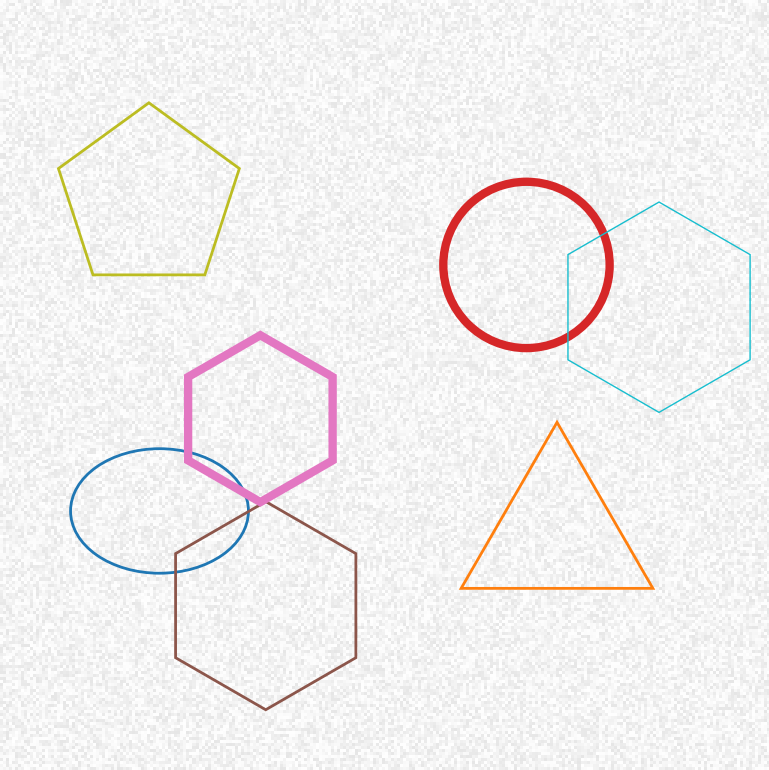[{"shape": "oval", "thickness": 1, "radius": 0.58, "center": [0.207, 0.336]}, {"shape": "triangle", "thickness": 1, "radius": 0.72, "center": [0.723, 0.308]}, {"shape": "circle", "thickness": 3, "radius": 0.54, "center": [0.684, 0.656]}, {"shape": "hexagon", "thickness": 1, "radius": 0.68, "center": [0.345, 0.213]}, {"shape": "hexagon", "thickness": 3, "radius": 0.54, "center": [0.338, 0.456]}, {"shape": "pentagon", "thickness": 1, "radius": 0.62, "center": [0.193, 0.743]}, {"shape": "hexagon", "thickness": 0.5, "radius": 0.68, "center": [0.856, 0.601]}]